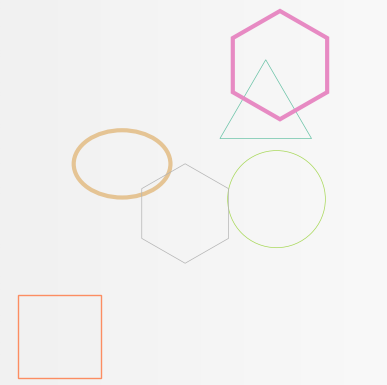[{"shape": "triangle", "thickness": 0.5, "radius": 0.68, "center": [0.686, 0.708]}, {"shape": "square", "thickness": 1, "radius": 0.54, "center": [0.153, 0.126]}, {"shape": "hexagon", "thickness": 3, "radius": 0.7, "center": [0.723, 0.831]}, {"shape": "circle", "thickness": 0.5, "radius": 0.63, "center": [0.714, 0.483]}, {"shape": "oval", "thickness": 3, "radius": 0.62, "center": [0.315, 0.574]}, {"shape": "hexagon", "thickness": 0.5, "radius": 0.65, "center": [0.478, 0.445]}]